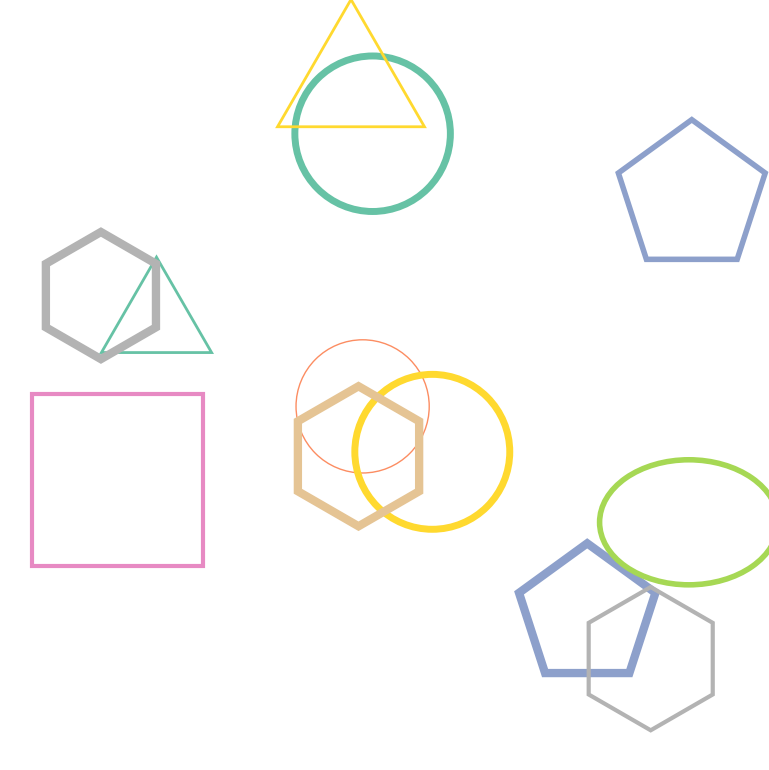[{"shape": "circle", "thickness": 2.5, "radius": 0.5, "center": [0.484, 0.826]}, {"shape": "triangle", "thickness": 1, "radius": 0.41, "center": [0.203, 0.583]}, {"shape": "circle", "thickness": 0.5, "radius": 0.43, "center": [0.471, 0.472]}, {"shape": "pentagon", "thickness": 2, "radius": 0.5, "center": [0.898, 0.744]}, {"shape": "pentagon", "thickness": 3, "radius": 0.47, "center": [0.763, 0.201]}, {"shape": "square", "thickness": 1.5, "radius": 0.56, "center": [0.153, 0.377]}, {"shape": "oval", "thickness": 2, "radius": 0.58, "center": [0.895, 0.322]}, {"shape": "circle", "thickness": 2.5, "radius": 0.5, "center": [0.561, 0.413]}, {"shape": "triangle", "thickness": 1, "radius": 0.55, "center": [0.456, 0.89]}, {"shape": "hexagon", "thickness": 3, "radius": 0.45, "center": [0.466, 0.407]}, {"shape": "hexagon", "thickness": 3, "radius": 0.41, "center": [0.131, 0.616]}, {"shape": "hexagon", "thickness": 1.5, "radius": 0.47, "center": [0.845, 0.145]}]